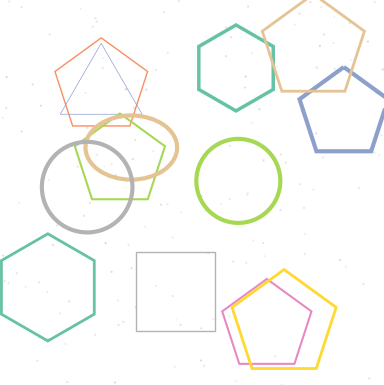[{"shape": "hexagon", "thickness": 2, "radius": 0.7, "center": [0.124, 0.254]}, {"shape": "hexagon", "thickness": 2.5, "radius": 0.56, "center": [0.613, 0.823]}, {"shape": "pentagon", "thickness": 1, "radius": 0.63, "center": [0.263, 0.775]}, {"shape": "triangle", "thickness": 0.5, "radius": 0.61, "center": [0.263, 0.765]}, {"shape": "pentagon", "thickness": 3, "radius": 0.6, "center": [0.893, 0.705]}, {"shape": "pentagon", "thickness": 1.5, "radius": 0.61, "center": [0.693, 0.154]}, {"shape": "pentagon", "thickness": 1.5, "radius": 0.62, "center": [0.311, 0.582]}, {"shape": "circle", "thickness": 3, "radius": 0.55, "center": [0.619, 0.53]}, {"shape": "pentagon", "thickness": 2, "radius": 0.71, "center": [0.738, 0.158]}, {"shape": "oval", "thickness": 3, "radius": 0.6, "center": [0.341, 0.617]}, {"shape": "pentagon", "thickness": 2, "radius": 0.7, "center": [0.814, 0.876]}, {"shape": "circle", "thickness": 3, "radius": 0.59, "center": [0.226, 0.514]}, {"shape": "square", "thickness": 1, "radius": 0.51, "center": [0.456, 0.243]}]